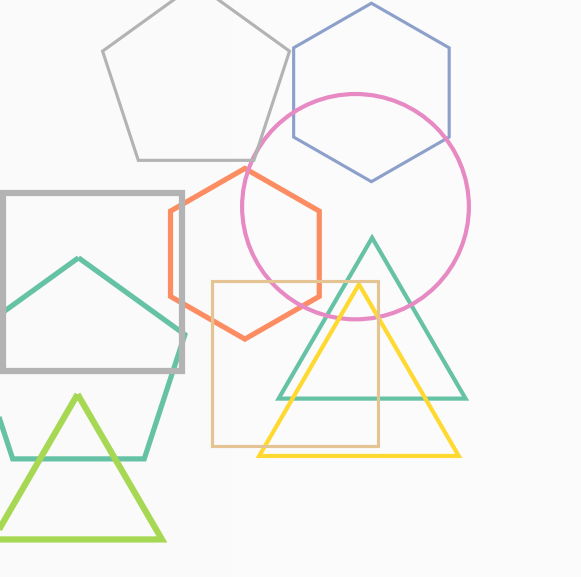[{"shape": "triangle", "thickness": 2, "radius": 0.93, "center": [0.64, 0.402]}, {"shape": "pentagon", "thickness": 2.5, "radius": 0.96, "center": [0.135, 0.36]}, {"shape": "hexagon", "thickness": 2.5, "radius": 0.74, "center": [0.421, 0.56]}, {"shape": "hexagon", "thickness": 1.5, "radius": 0.77, "center": [0.639, 0.839]}, {"shape": "circle", "thickness": 2, "radius": 0.98, "center": [0.612, 0.641]}, {"shape": "triangle", "thickness": 3, "radius": 0.84, "center": [0.133, 0.149]}, {"shape": "triangle", "thickness": 2, "radius": 0.99, "center": [0.618, 0.309]}, {"shape": "square", "thickness": 1.5, "radius": 0.71, "center": [0.507, 0.37]}, {"shape": "pentagon", "thickness": 1.5, "radius": 0.85, "center": [0.337, 0.858]}, {"shape": "square", "thickness": 3, "radius": 0.77, "center": [0.158, 0.511]}]